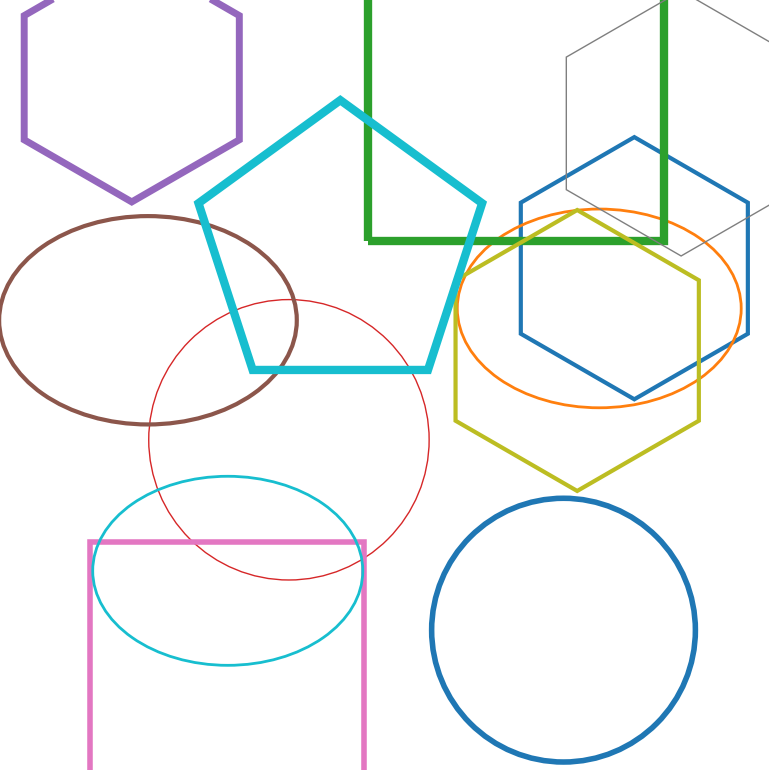[{"shape": "circle", "thickness": 2, "radius": 0.86, "center": [0.732, 0.182]}, {"shape": "hexagon", "thickness": 1.5, "radius": 0.85, "center": [0.824, 0.652]}, {"shape": "oval", "thickness": 1, "radius": 0.92, "center": [0.778, 0.599]}, {"shape": "square", "thickness": 3, "radius": 0.96, "center": [0.67, 0.879]}, {"shape": "circle", "thickness": 0.5, "radius": 0.91, "center": [0.375, 0.429]}, {"shape": "hexagon", "thickness": 2.5, "radius": 0.81, "center": [0.171, 0.899]}, {"shape": "oval", "thickness": 1.5, "radius": 0.97, "center": [0.192, 0.584]}, {"shape": "square", "thickness": 2, "radius": 0.89, "center": [0.295, 0.119]}, {"shape": "hexagon", "thickness": 0.5, "radius": 0.86, "center": [0.885, 0.84]}, {"shape": "hexagon", "thickness": 1.5, "radius": 0.91, "center": [0.75, 0.545]}, {"shape": "pentagon", "thickness": 3, "radius": 0.97, "center": [0.442, 0.676]}, {"shape": "oval", "thickness": 1, "radius": 0.88, "center": [0.296, 0.259]}]